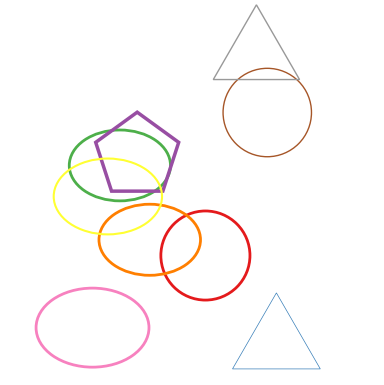[{"shape": "circle", "thickness": 2, "radius": 0.58, "center": [0.534, 0.336]}, {"shape": "triangle", "thickness": 0.5, "radius": 0.66, "center": [0.718, 0.108]}, {"shape": "oval", "thickness": 2, "radius": 0.66, "center": [0.311, 0.57]}, {"shape": "pentagon", "thickness": 2.5, "radius": 0.57, "center": [0.356, 0.595]}, {"shape": "oval", "thickness": 2, "radius": 0.66, "center": [0.389, 0.377]}, {"shape": "oval", "thickness": 1.5, "radius": 0.7, "center": [0.28, 0.49]}, {"shape": "circle", "thickness": 1, "radius": 0.57, "center": [0.694, 0.708]}, {"shape": "oval", "thickness": 2, "radius": 0.73, "center": [0.24, 0.149]}, {"shape": "triangle", "thickness": 1, "radius": 0.65, "center": [0.666, 0.858]}]